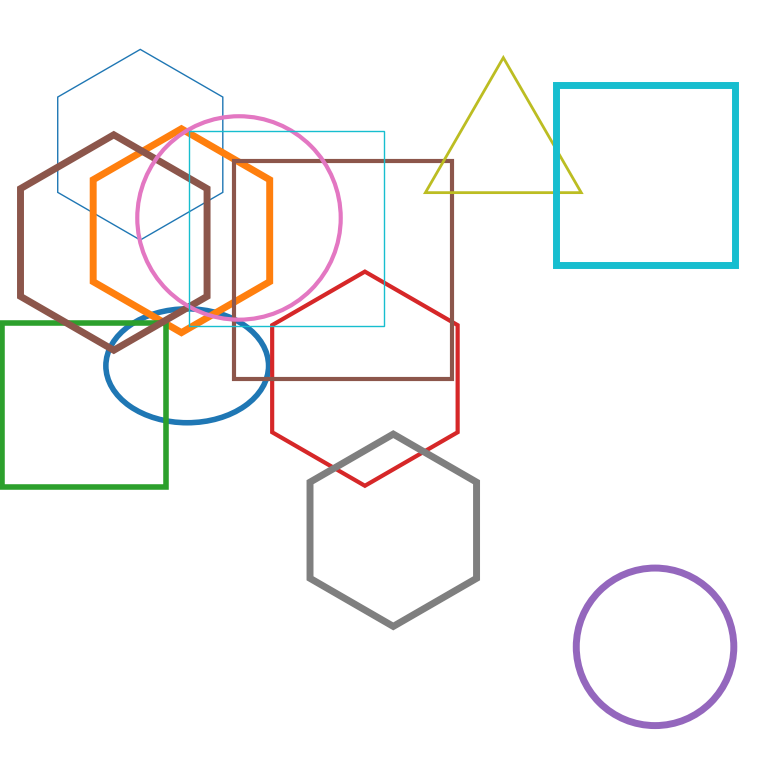[{"shape": "oval", "thickness": 2, "radius": 0.53, "center": [0.243, 0.525]}, {"shape": "hexagon", "thickness": 0.5, "radius": 0.62, "center": [0.182, 0.812]}, {"shape": "hexagon", "thickness": 2.5, "radius": 0.66, "center": [0.236, 0.7]}, {"shape": "square", "thickness": 2, "radius": 0.53, "center": [0.11, 0.474]}, {"shape": "hexagon", "thickness": 1.5, "radius": 0.7, "center": [0.474, 0.508]}, {"shape": "circle", "thickness": 2.5, "radius": 0.51, "center": [0.851, 0.16]}, {"shape": "hexagon", "thickness": 2.5, "radius": 0.7, "center": [0.148, 0.685]}, {"shape": "square", "thickness": 1.5, "radius": 0.71, "center": [0.445, 0.65]}, {"shape": "circle", "thickness": 1.5, "radius": 0.66, "center": [0.31, 0.717]}, {"shape": "hexagon", "thickness": 2.5, "radius": 0.62, "center": [0.511, 0.311]}, {"shape": "triangle", "thickness": 1, "radius": 0.58, "center": [0.654, 0.808]}, {"shape": "square", "thickness": 2.5, "radius": 0.58, "center": [0.838, 0.773]}, {"shape": "square", "thickness": 0.5, "radius": 0.63, "center": [0.372, 0.703]}]